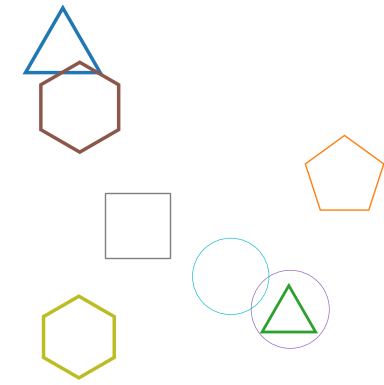[{"shape": "triangle", "thickness": 2.5, "radius": 0.56, "center": [0.163, 0.867]}, {"shape": "pentagon", "thickness": 1, "radius": 0.54, "center": [0.895, 0.541]}, {"shape": "triangle", "thickness": 2, "radius": 0.4, "center": [0.75, 0.178]}, {"shape": "circle", "thickness": 0.5, "radius": 0.51, "center": [0.754, 0.197]}, {"shape": "hexagon", "thickness": 2.5, "radius": 0.58, "center": [0.207, 0.722]}, {"shape": "square", "thickness": 1, "radius": 0.42, "center": [0.358, 0.413]}, {"shape": "hexagon", "thickness": 2.5, "radius": 0.53, "center": [0.205, 0.125]}, {"shape": "circle", "thickness": 0.5, "radius": 0.5, "center": [0.599, 0.282]}]